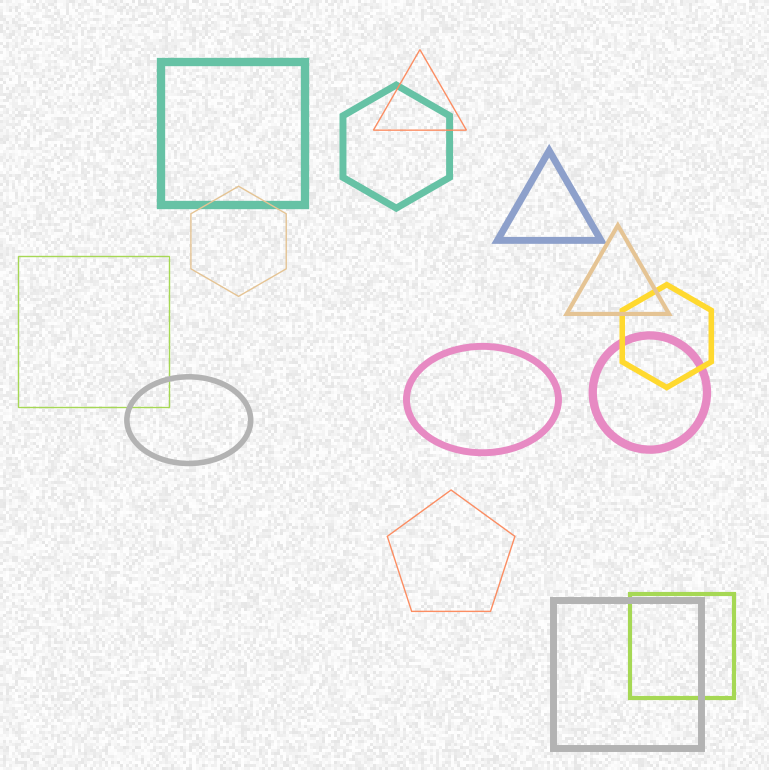[{"shape": "square", "thickness": 3, "radius": 0.47, "center": [0.303, 0.826]}, {"shape": "hexagon", "thickness": 2.5, "radius": 0.4, "center": [0.515, 0.81]}, {"shape": "pentagon", "thickness": 0.5, "radius": 0.44, "center": [0.586, 0.277]}, {"shape": "triangle", "thickness": 0.5, "radius": 0.35, "center": [0.545, 0.866]}, {"shape": "triangle", "thickness": 2.5, "radius": 0.39, "center": [0.713, 0.727]}, {"shape": "circle", "thickness": 3, "radius": 0.37, "center": [0.844, 0.49]}, {"shape": "oval", "thickness": 2.5, "radius": 0.49, "center": [0.627, 0.481]}, {"shape": "square", "thickness": 1.5, "radius": 0.34, "center": [0.886, 0.161]}, {"shape": "square", "thickness": 0.5, "radius": 0.49, "center": [0.121, 0.569]}, {"shape": "hexagon", "thickness": 2, "radius": 0.33, "center": [0.866, 0.564]}, {"shape": "hexagon", "thickness": 0.5, "radius": 0.36, "center": [0.31, 0.687]}, {"shape": "triangle", "thickness": 1.5, "radius": 0.38, "center": [0.802, 0.631]}, {"shape": "oval", "thickness": 2, "radius": 0.4, "center": [0.245, 0.454]}, {"shape": "square", "thickness": 2.5, "radius": 0.48, "center": [0.814, 0.124]}]